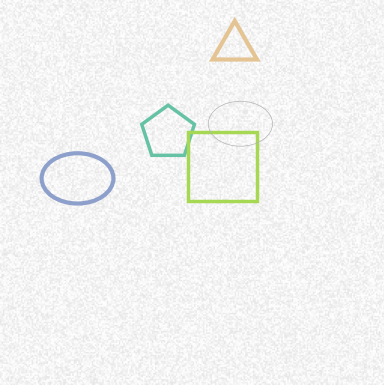[{"shape": "pentagon", "thickness": 2.5, "radius": 0.36, "center": [0.437, 0.655]}, {"shape": "oval", "thickness": 3, "radius": 0.47, "center": [0.201, 0.537]}, {"shape": "square", "thickness": 2.5, "radius": 0.45, "center": [0.579, 0.569]}, {"shape": "triangle", "thickness": 3, "radius": 0.33, "center": [0.61, 0.879]}, {"shape": "oval", "thickness": 0.5, "radius": 0.42, "center": [0.624, 0.679]}]